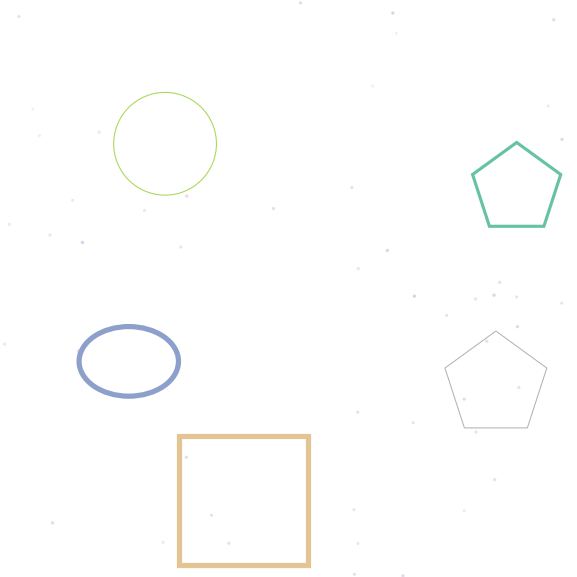[{"shape": "pentagon", "thickness": 1.5, "radius": 0.4, "center": [0.895, 0.672]}, {"shape": "oval", "thickness": 2.5, "radius": 0.43, "center": [0.223, 0.373]}, {"shape": "circle", "thickness": 0.5, "radius": 0.44, "center": [0.286, 0.75]}, {"shape": "square", "thickness": 2.5, "radius": 0.56, "center": [0.422, 0.132]}, {"shape": "pentagon", "thickness": 0.5, "radius": 0.46, "center": [0.859, 0.333]}]